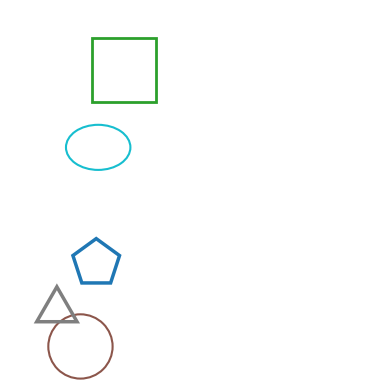[{"shape": "pentagon", "thickness": 2.5, "radius": 0.32, "center": [0.25, 0.317]}, {"shape": "square", "thickness": 2, "radius": 0.41, "center": [0.323, 0.818]}, {"shape": "circle", "thickness": 1.5, "radius": 0.42, "center": [0.209, 0.1]}, {"shape": "triangle", "thickness": 2.5, "radius": 0.3, "center": [0.148, 0.195]}, {"shape": "oval", "thickness": 1.5, "radius": 0.42, "center": [0.255, 0.617]}]